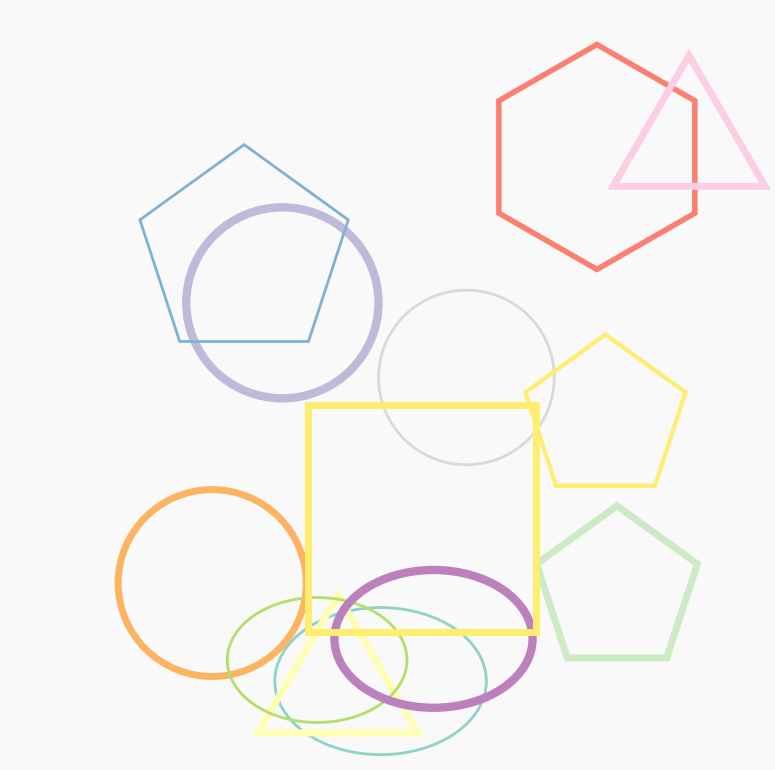[{"shape": "oval", "thickness": 1, "radius": 0.68, "center": [0.491, 0.115]}, {"shape": "triangle", "thickness": 2.5, "radius": 0.6, "center": [0.436, 0.108]}, {"shape": "circle", "thickness": 3, "radius": 0.62, "center": [0.364, 0.607]}, {"shape": "hexagon", "thickness": 2, "radius": 0.73, "center": [0.77, 0.796]}, {"shape": "pentagon", "thickness": 1, "radius": 0.71, "center": [0.315, 0.671]}, {"shape": "circle", "thickness": 2.5, "radius": 0.61, "center": [0.274, 0.243]}, {"shape": "oval", "thickness": 1, "radius": 0.58, "center": [0.409, 0.143]}, {"shape": "triangle", "thickness": 2.5, "radius": 0.57, "center": [0.889, 0.815]}, {"shape": "circle", "thickness": 1, "radius": 0.57, "center": [0.602, 0.51]}, {"shape": "oval", "thickness": 3, "radius": 0.64, "center": [0.559, 0.17]}, {"shape": "pentagon", "thickness": 2.5, "radius": 0.55, "center": [0.796, 0.234]}, {"shape": "pentagon", "thickness": 1.5, "radius": 0.54, "center": [0.781, 0.457]}, {"shape": "square", "thickness": 2.5, "radius": 0.74, "center": [0.545, 0.326]}]